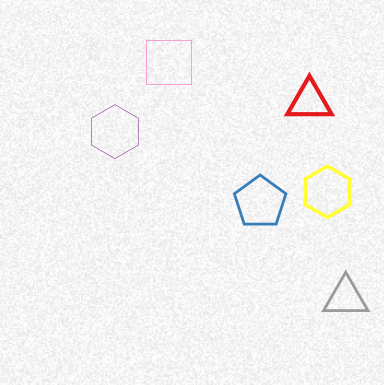[{"shape": "triangle", "thickness": 3, "radius": 0.33, "center": [0.804, 0.737]}, {"shape": "pentagon", "thickness": 2, "radius": 0.35, "center": [0.676, 0.475]}, {"shape": "hexagon", "thickness": 0.5, "radius": 0.35, "center": [0.299, 0.658]}, {"shape": "hexagon", "thickness": 2.5, "radius": 0.33, "center": [0.851, 0.502]}, {"shape": "square", "thickness": 0.5, "radius": 0.29, "center": [0.438, 0.839]}, {"shape": "triangle", "thickness": 2, "radius": 0.33, "center": [0.898, 0.227]}]